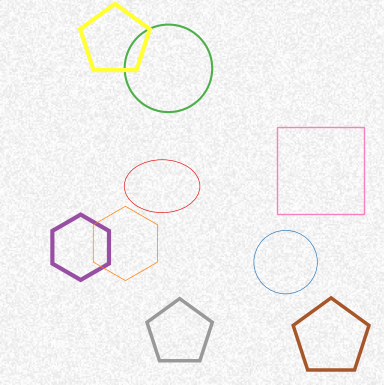[{"shape": "oval", "thickness": 0.5, "radius": 0.49, "center": [0.421, 0.516]}, {"shape": "circle", "thickness": 0.5, "radius": 0.41, "center": [0.742, 0.319]}, {"shape": "circle", "thickness": 1.5, "radius": 0.57, "center": [0.438, 0.822]}, {"shape": "hexagon", "thickness": 3, "radius": 0.42, "center": [0.21, 0.358]}, {"shape": "hexagon", "thickness": 0.5, "radius": 0.48, "center": [0.326, 0.368]}, {"shape": "pentagon", "thickness": 3, "radius": 0.48, "center": [0.299, 0.895]}, {"shape": "pentagon", "thickness": 2.5, "radius": 0.52, "center": [0.86, 0.123]}, {"shape": "square", "thickness": 1, "radius": 0.56, "center": [0.833, 0.557]}, {"shape": "pentagon", "thickness": 2.5, "radius": 0.45, "center": [0.467, 0.135]}]